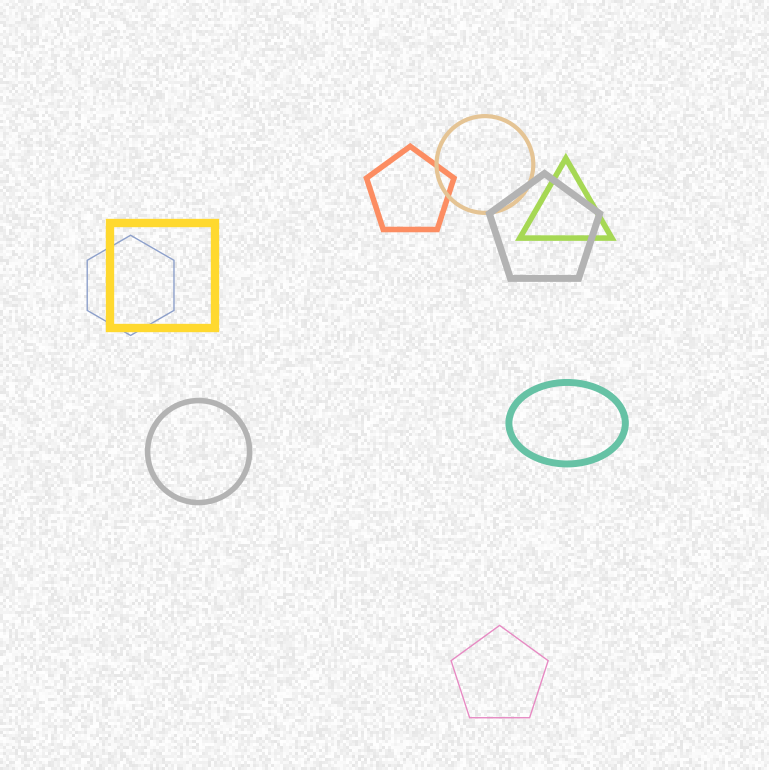[{"shape": "oval", "thickness": 2.5, "radius": 0.38, "center": [0.737, 0.45]}, {"shape": "pentagon", "thickness": 2, "radius": 0.3, "center": [0.533, 0.75]}, {"shape": "hexagon", "thickness": 0.5, "radius": 0.33, "center": [0.17, 0.629]}, {"shape": "pentagon", "thickness": 0.5, "radius": 0.33, "center": [0.649, 0.122]}, {"shape": "triangle", "thickness": 2, "radius": 0.35, "center": [0.735, 0.725]}, {"shape": "square", "thickness": 3, "radius": 0.34, "center": [0.211, 0.642]}, {"shape": "circle", "thickness": 1.5, "radius": 0.31, "center": [0.63, 0.786]}, {"shape": "pentagon", "thickness": 2.5, "radius": 0.38, "center": [0.707, 0.699]}, {"shape": "circle", "thickness": 2, "radius": 0.33, "center": [0.258, 0.414]}]